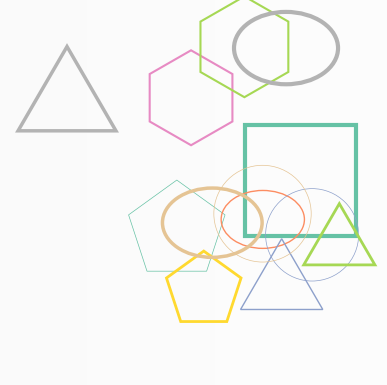[{"shape": "square", "thickness": 3, "radius": 0.72, "center": [0.776, 0.531]}, {"shape": "pentagon", "thickness": 0.5, "radius": 0.65, "center": [0.456, 0.401]}, {"shape": "oval", "thickness": 1, "radius": 0.54, "center": [0.678, 0.43]}, {"shape": "triangle", "thickness": 1, "radius": 0.61, "center": [0.727, 0.257]}, {"shape": "circle", "thickness": 0.5, "radius": 0.6, "center": [0.805, 0.39]}, {"shape": "hexagon", "thickness": 1.5, "radius": 0.62, "center": [0.493, 0.746]}, {"shape": "triangle", "thickness": 2, "radius": 0.53, "center": [0.876, 0.365]}, {"shape": "hexagon", "thickness": 1.5, "radius": 0.65, "center": [0.631, 0.878]}, {"shape": "pentagon", "thickness": 2, "radius": 0.51, "center": [0.526, 0.247]}, {"shape": "oval", "thickness": 2.5, "radius": 0.64, "center": [0.548, 0.422]}, {"shape": "circle", "thickness": 0.5, "radius": 0.63, "center": [0.677, 0.445]}, {"shape": "oval", "thickness": 3, "radius": 0.67, "center": [0.738, 0.875]}, {"shape": "triangle", "thickness": 2.5, "radius": 0.73, "center": [0.173, 0.733]}]